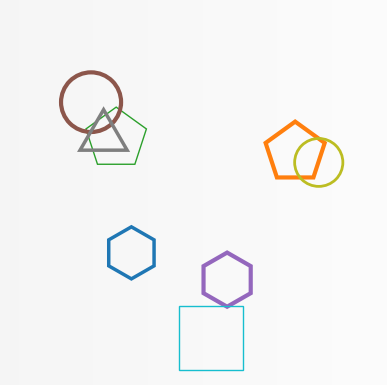[{"shape": "hexagon", "thickness": 2.5, "radius": 0.34, "center": [0.339, 0.343]}, {"shape": "pentagon", "thickness": 3, "radius": 0.4, "center": [0.762, 0.604]}, {"shape": "pentagon", "thickness": 1, "radius": 0.41, "center": [0.3, 0.64]}, {"shape": "hexagon", "thickness": 3, "radius": 0.35, "center": [0.586, 0.274]}, {"shape": "circle", "thickness": 3, "radius": 0.39, "center": [0.235, 0.735]}, {"shape": "triangle", "thickness": 2.5, "radius": 0.35, "center": [0.267, 0.645]}, {"shape": "circle", "thickness": 2, "radius": 0.31, "center": [0.823, 0.578]}, {"shape": "square", "thickness": 1, "radius": 0.41, "center": [0.544, 0.123]}]